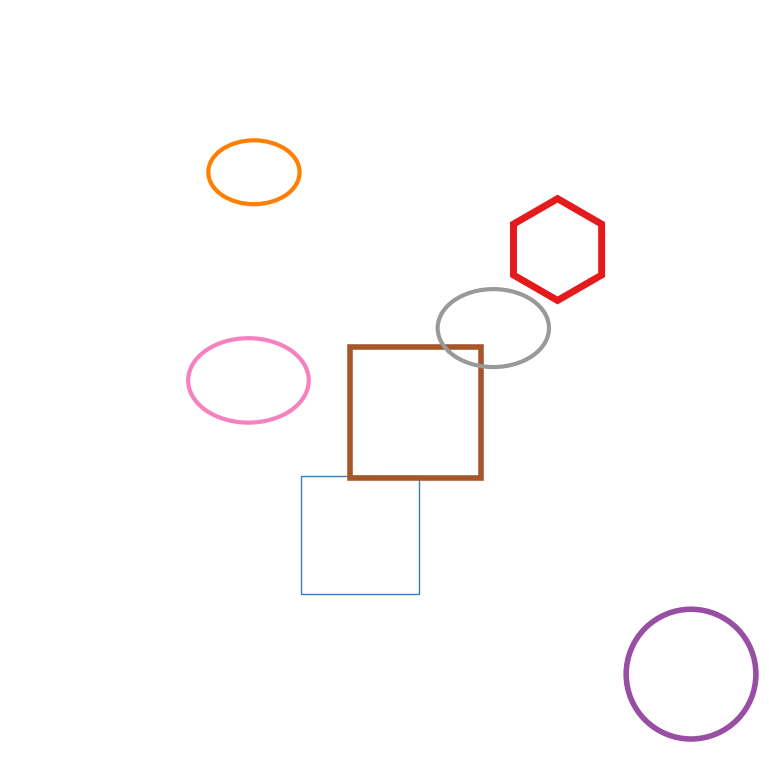[{"shape": "hexagon", "thickness": 2.5, "radius": 0.33, "center": [0.724, 0.676]}, {"shape": "square", "thickness": 0.5, "radius": 0.38, "center": [0.468, 0.306]}, {"shape": "circle", "thickness": 2, "radius": 0.42, "center": [0.897, 0.125]}, {"shape": "oval", "thickness": 1.5, "radius": 0.3, "center": [0.33, 0.776]}, {"shape": "square", "thickness": 2, "radius": 0.43, "center": [0.54, 0.464]}, {"shape": "oval", "thickness": 1.5, "radius": 0.39, "center": [0.323, 0.506]}, {"shape": "oval", "thickness": 1.5, "radius": 0.36, "center": [0.641, 0.574]}]